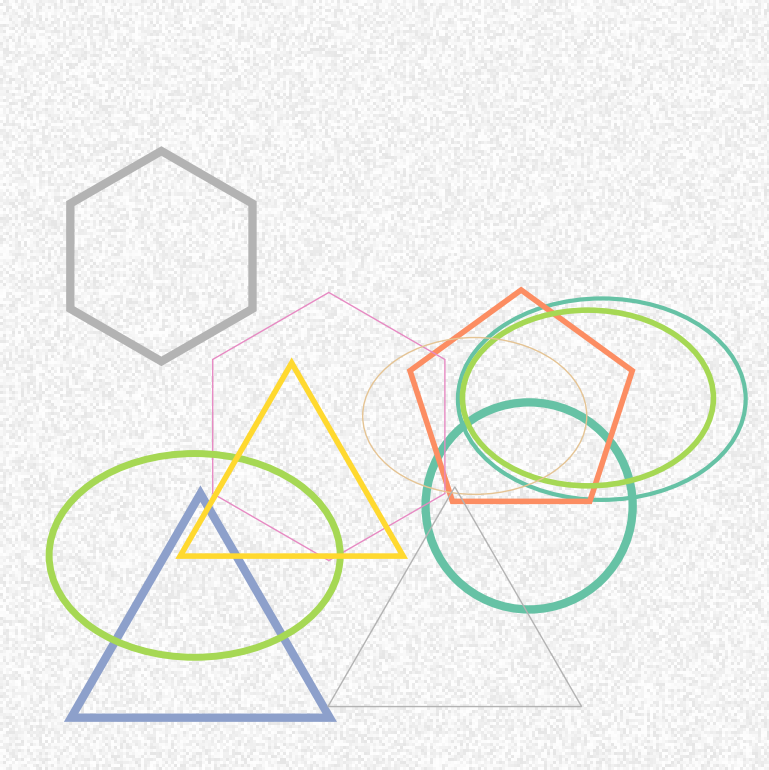[{"shape": "oval", "thickness": 1.5, "radius": 0.93, "center": [0.782, 0.482]}, {"shape": "circle", "thickness": 3, "radius": 0.67, "center": [0.687, 0.343]}, {"shape": "pentagon", "thickness": 2, "radius": 0.76, "center": [0.677, 0.472]}, {"shape": "triangle", "thickness": 3, "radius": 0.97, "center": [0.26, 0.165]}, {"shape": "hexagon", "thickness": 0.5, "radius": 0.87, "center": [0.427, 0.446]}, {"shape": "oval", "thickness": 2, "radius": 0.81, "center": [0.764, 0.483]}, {"shape": "oval", "thickness": 2.5, "radius": 0.95, "center": [0.253, 0.279]}, {"shape": "triangle", "thickness": 2, "radius": 0.84, "center": [0.379, 0.361]}, {"shape": "oval", "thickness": 0.5, "radius": 0.73, "center": [0.617, 0.46]}, {"shape": "triangle", "thickness": 0.5, "radius": 0.95, "center": [0.591, 0.178]}, {"shape": "hexagon", "thickness": 3, "radius": 0.68, "center": [0.21, 0.667]}]